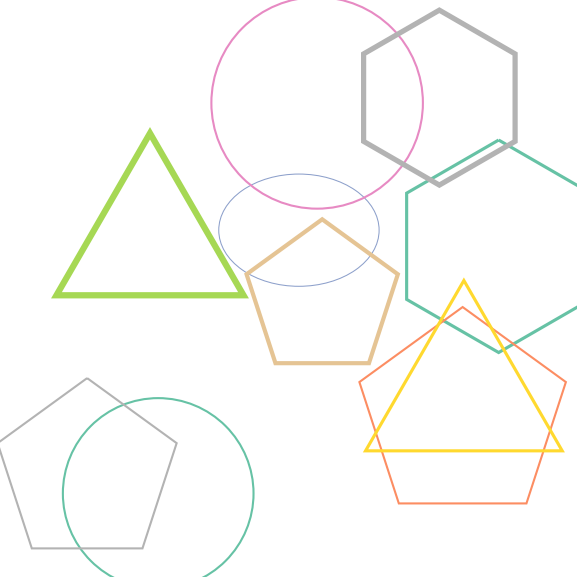[{"shape": "circle", "thickness": 1, "radius": 0.83, "center": [0.274, 0.145]}, {"shape": "hexagon", "thickness": 1.5, "radius": 0.92, "center": [0.863, 0.573]}, {"shape": "pentagon", "thickness": 1, "radius": 0.94, "center": [0.801, 0.279]}, {"shape": "oval", "thickness": 0.5, "radius": 0.69, "center": [0.518, 0.601]}, {"shape": "circle", "thickness": 1, "radius": 0.92, "center": [0.549, 0.821]}, {"shape": "triangle", "thickness": 3, "radius": 0.94, "center": [0.26, 0.581]}, {"shape": "triangle", "thickness": 1.5, "radius": 0.98, "center": [0.803, 0.317]}, {"shape": "pentagon", "thickness": 2, "radius": 0.69, "center": [0.558, 0.482]}, {"shape": "hexagon", "thickness": 2.5, "radius": 0.76, "center": [0.761, 0.83]}, {"shape": "pentagon", "thickness": 1, "radius": 0.81, "center": [0.151, 0.181]}]